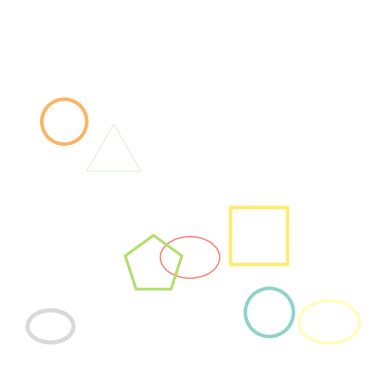[{"shape": "circle", "thickness": 2.5, "radius": 0.31, "center": [0.7, 0.189]}, {"shape": "oval", "thickness": 2, "radius": 0.39, "center": [0.855, 0.164]}, {"shape": "oval", "thickness": 1, "radius": 0.39, "center": [0.493, 0.331]}, {"shape": "circle", "thickness": 2.5, "radius": 0.29, "center": [0.167, 0.684]}, {"shape": "pentagon", "thickness": 2, "radius": 0.39, "center": [0.399, 0.311]}, {"shape": "oval", "thickness": 3, "radius": 0.3, "center": [0.131, 0.152]}, {"shape": "triangle", "thickness": 0.5, "radius": 0.41, "center": [0.296, 0.596]}, {"shape": "square", "thickness": 2.5, "radius": 0.37, "center": [0.671, 0.388]}]